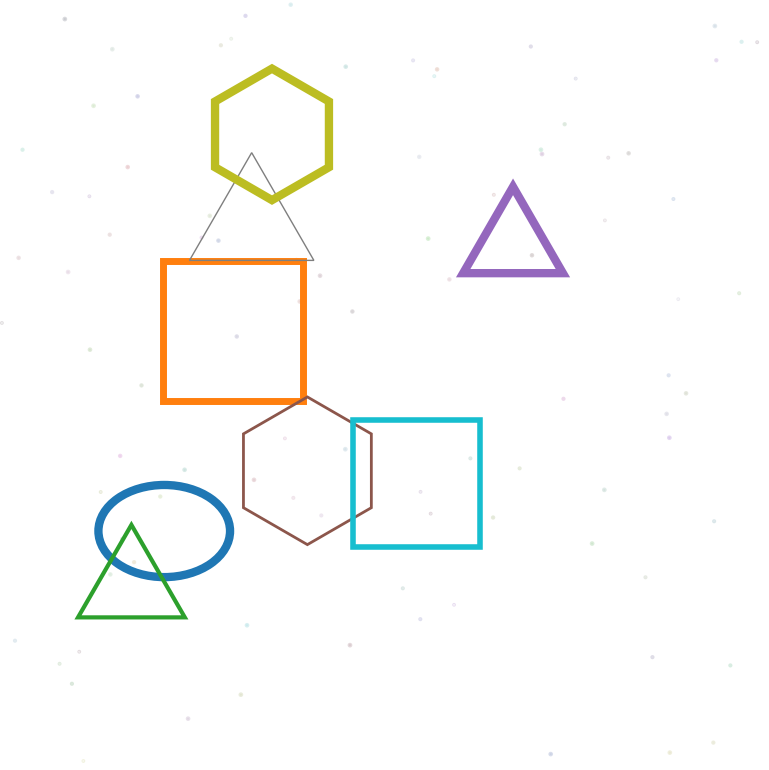[{"shape": "oval", "thickness": 3, "radius": 0.43, "center": [0.213, 0.31]}, {"shape": "square", "thickness": 2.5, "radius": 0.45, "center": [0.303, 0.57]}, {"shape": "triangle", "thickness": 1.5, "radius": 0.4, "center": [0.171, 0.238]}, {"shape": "triangle", "thickness": 3, "radius": 0.37, "center": [0.666, 0.683]}, {"shape": "hexagon", "thickness": 1, "radius": 0.48, "center": [0.399, 0.389]}, {"shape": "triangle", "thickness": 0.5, "radius": 0.47, "center": [0.327, 0.708]}, {"shape": "hexagon", "thickness": 3, "radius": 0.43, "center": [0.353, 0.826]}, {"shape": "square", "thickness": 2, "radius": 0.41, "center": [0.54, 0.372]}]